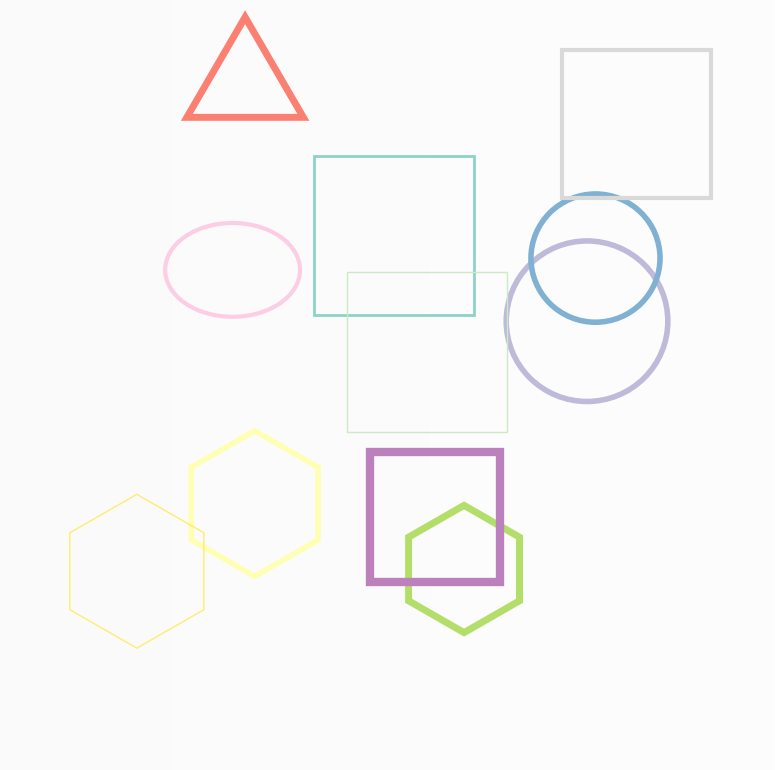[{"shape": "square", "thickness": 1, "radius": 0.52, "center": [0.508, 0.695]}, {"shape": "hexagon", "thickness": 2, "radius": 0.47, "center": [0.329, 0.346]}, {"shape": "circle", "thickness": 2, "radius": 0.52, "center": [0.757, 0.583]}, {"shape": "triangle", "thickness": 2.5, "radius": 0.43, "center": [0.316, 0.891]}, {"shape": "circle", "thickness": 2, "radius": 0.42, "center": [0.768, 0.665]}, {"shape": "hexagon", "thickness": 2.5, "radius": 0.41, "center": [0.599, 0.261]}, {"shape": "oval", "thickness": 1.5, "radius": 0.44, "center": [0.3, 0.649]}, {"shape": "square", "thickness": 1.5, "radius": 0.48, "center": [0.821, 0.839]}, {"shape": "square", "thickness": 3, "radius": 0.42, "center": [0.561, 0.329]}, {"shape": "square", "thickness": 0.5, "radius": 0.52, "center": [0.551, 0.543]}, {"shape": "hexagon", "thickness": 0.5, "radius": 0.5, "center": [0.177, 0.258]}]